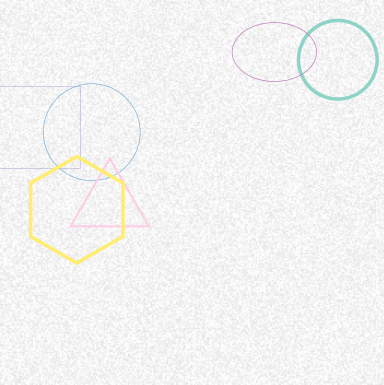[{"shape": "circle", "thickness": 2.5, "radius": 0.51, "center": [0.877, 0.845]}, {"shape": "square", "thickness": 0.5, "radius": 0.53, "center": [0.102, 0.671]}, {"shape": "circle", "thickness": 0.5, "radius": 0.63, "center": [0.238, 0.657]}, {"shape": "triangle", "thickness": 1.5, "radius": 0.59, "center": [0.285, 0.471]}, {"shape": "oval", "thickness": 0.5, "radius": 0.55, "center": [0.713, 0.865]}, {"shape": "hexagon", "thickness": 2.5, "radius": 0.69, "center": [0.199, 0.455]}]